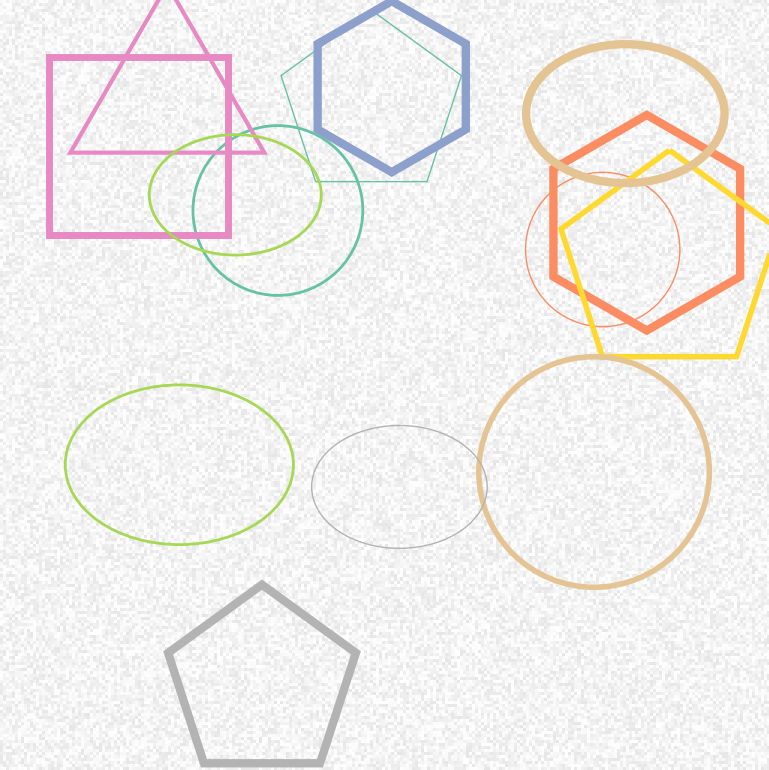[{"shape": "pentagon", "thickness": 0.5, "radius": 0.62, "center": [0.482, 0.864]}, {"shape": "circle", "thickness": 1, "radius": 0.55, "center": [0.361, 0.727]}, {"shape": "hexagon", "thickness": 3, "radius": 0.7, "center": [0.84, 0.711]}, {"shape": "circle", "thickness": 0.5, "radius": 0.5, "center": [0.783, 0.676]}, {"shape": "hexagon", "thickness": 3, "radius": 0.56, "center": [0.509, 0.887]}, {"shape": "triangle", "thickness": 1.5, "radius": 0.73, "center": [0.217, 0.874]}, {"shape": "square", "thickness": 2.5, "radius": 0.58, "center": [0.18, 0.81]}, {"shape": "oval", "thickness": 1, "radius": 0.74, "center": [0.233, 0.396]}, {"shape": "oval", "thickness": 1, "radius": 0.56, "center": [0.306, 0.747]}, {"shape": "pentagon", "thickness": 2, "radius": 0.74, "center": [0.869, 0.657]}, {"shape": "circle", "thickness": 2, "radius": 0.75, "center": [0.772, 0.387]}, {"shape": "oval", "thickness": 3, "radius": 0.64, "center": [0.812, 0.852]}, {"shape": "oval", "thickness": 0.5, "radius": 0.57, "center": [0.519, 0.368]}, {"shape": "pentagon", "thickness": 3, "radius": 0.64, "center": [0.34, 0.112]}]